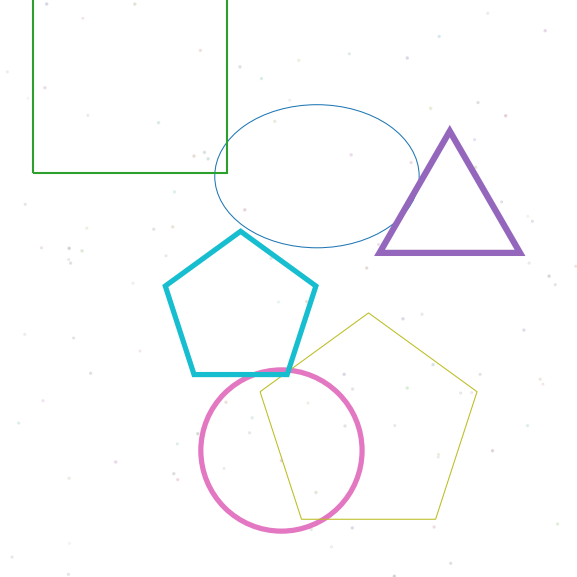[{"shape": "oval", "thickness": 0.5, "radius": 0.88, "center": [0.549, 0.694]}, {"shape": "square", "thickness": 1, "radius": 0.84, "center": [0.225, 0.867]}, {"shape": "triangle", "thickness": 3, "radius": 0.7, "center": [0.779, 0.631]}, {"shape": "circle", "thickness": 2.5, "radius": 0.7, "center": [0.487, 0.219]}, {"shape": "pentagon", "thickness": 0.5, "radius": 0.99, "center": [0.638, 0.26]}, {"shape": "pentagon", "thickness": 2.5, "radius": 0.69, "center": [0.417, 0.461]}]